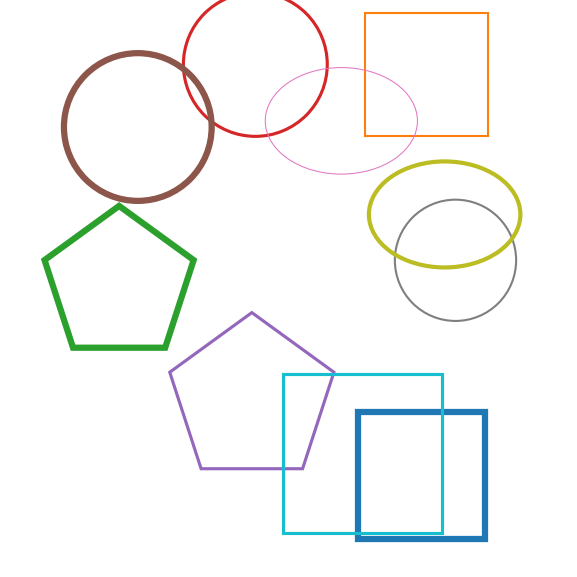[{"shape": "square", "thickness": 3, "radius": 0.55, "center": [0.729, 0.176]}, {"shape": "square", "thickness": 1, "radius": 0.53, "center": [0.739, 0.87]}, {"shape": "pentagon", "thickness": 3, "radius": 0.68, "center": [0.206, 0.507]}, {"shape": "circle", "thickness": 1.5, "radius": 0.62, "center": [0.442, 0.888]}, {"shape": "pentagon", "thickness": 1.5, "radius": 0.75, "center": [0.436, 0.308]}, {"shape": "circle", "thickness": 3, "radius": 0.64, "center": [0.239, 0.779]}, {"shape": "oval", "thickness": 0.5, "radius": 0.66, "center": [0.591, 0.79]}, {"shape": "circle", "thickness": 1, "radius": 0.53, "center": [0.789, 0.548]}, {"shape": "oval", "thickness": 2, "radius": 0.66, "center": [0.77, 0.628]}, {"shape": "square", "thickness": 1.5, "radius": 0.69, "center": [0.628, 0.214]}]